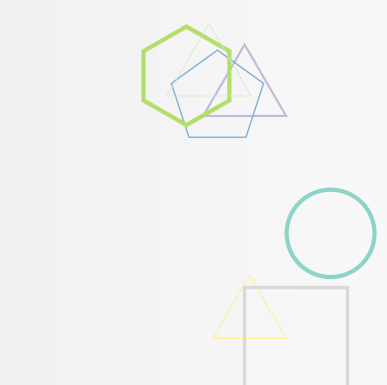[{"shape": "circle", "thickness": 3, "radius": 0.57, "center": [0.853, 0.394]}, {"shape": "triangle", "thickness": 1.5, "radius": 0.62, "center": [0.631, 0.761]}, {"shape": "pentagon", "thickness": 1, "radius": 0.63, "center": [0.561, 0.745]}, {"shape": "hexagon", "thickness": 3, "radius": 0.64, "center": [0.481, 0.803]}, {"shape": "square", "thickness": 2.5, "radius": 0.67, "center": [0.763, 0.121]}, {"shape": "triangle", "thickness": 0.5, "radius": 0.63, "center": [0.54, 0.814]}, {"shape": "triangle", "thickness": 0.5, "radius": 0.55, "center": [0.644, 0.176]}]